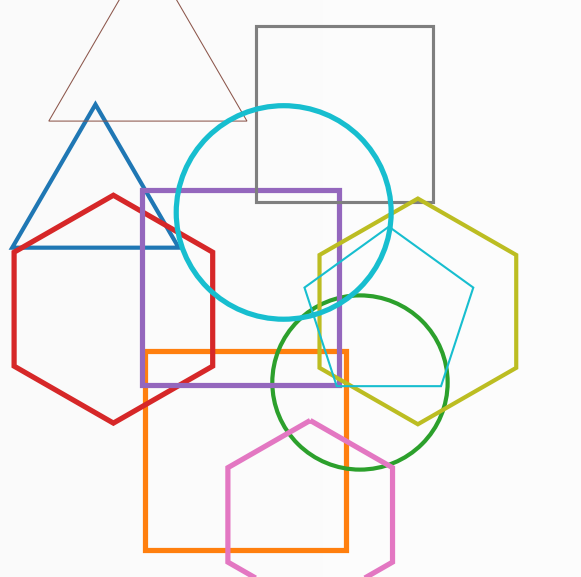[{"shape": "triangle", "thickness": 2, "radius": 0.83, "center": [0.164, 0.653]}, {"shape": "square", "thickness": 2.5, "radius": 0.86, "center": [0.422, 0.218]}, {"shape": "circle", "thickness": 2, "radius": 0.75, "center": [0.619, 0.337]}, {"shape": "hexagon", "thickness": 2.5, "radius": 0.99, "center": [0.195, 0.464]}, {"shape": "square", "thickness": 2.5, "radius": 0.85, "center": [0.414, 0.501]}, {"shape": "triangle", "thickness": 0.5, "radius": 0.98, "center": [0.254, 0.888]}, {"shape": "hexagon", "thickness": 2.5, "radius": 0.82, "center": [0.534, 0.108]}, {"shape": "square", "thickness": 1.5, "radius": 0.76, "center": [0.593, 0.802]}, {"shape": "hexagon", "thickness": 2, "radius": 0.98, "center": [0.719, 0.46]}, {"shape": "pentagon", "thickness": 1, "radius": 0.76, "center": [0.669, 0.454]}, {"shape": "circle", "thickness": 2.5, "radius": 0.92, "center": [0.488, 0.631]}]